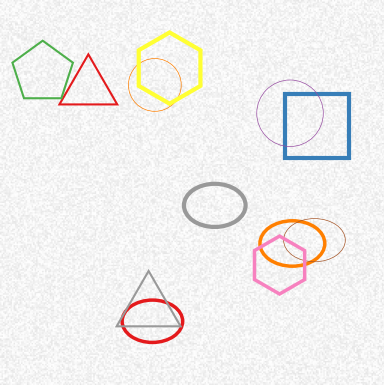[{"shape": "triangle", "thickness": 1.5, "radius": 0.43, "center": [0.229, 0.772]}, {"shape": "oval", "thickness": 2.5, "radius": 0.39, "center": [0.396, 0.166]}, {"shape": "square", "thickness": 3, "radius": 0.42, "center": [0.823, 0.673]}, {"shape": "pentagon", "thickness": 1.5, "radius": 0.41, "center": [0.111, 0.812]}, {"shape": "circle", "thickness": 0.5, "radius": 0.43, "center": [0.753, 0.706]}, {"shape": "oval", "thickness": 2.5, "radius": 0.42, "center": [0.759, 0.368]}, {"shape": "circle", "thickness": 0.5, "radius": 0.34, "center": [0.402, 0.779]}, {"shape": "hexagon", "thickness": 3, "radius": 0.46, "center": [0.44, 0.823]}, {"shape": "oval", "thickness": 0.5, "radius": 0.4, "center": [0.817, 0.376]}, {"shape": "hexagon", "thickness": 2.5, "radius": 0.38, "center": [0.726, 0.312]}, {"shape": "triangle", "thickness": 1.5, "radius": 0.48, "center": [0.386, 0.2]}, {"shape": "oval", "thickness": 3, "radius": 0.4, "center": [0.558, 0.467]}]